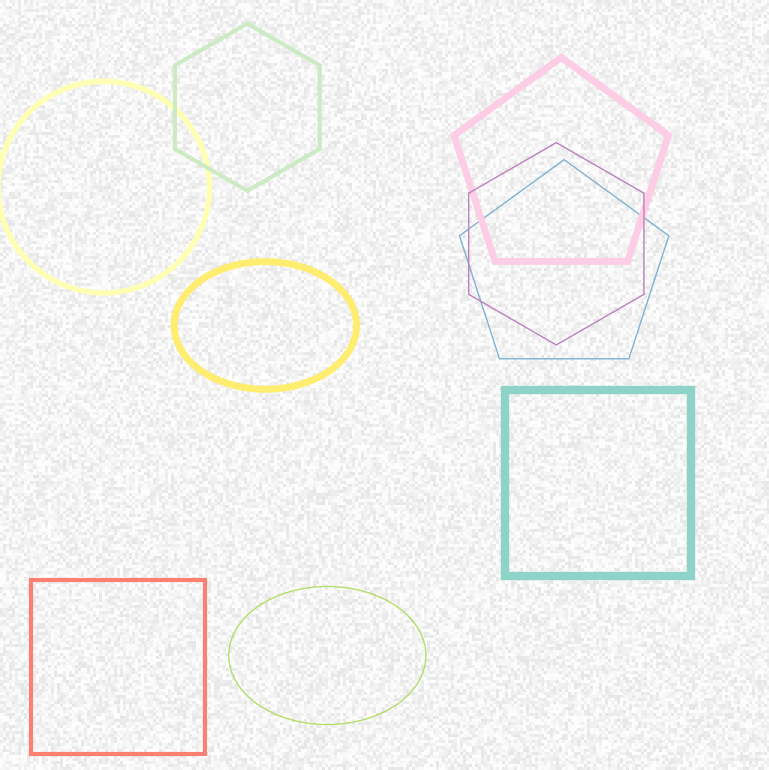[{"shape": "square", "thickness": 3, "radius": 0.6, "center": [0.777, 0.372]}, {"shape": "circle", "thickness": 2, "radius": 0.69, "center": [0.135, 0.757]}, {"shape": "square", "thickness": 1.5, "radius": 0.57, "center": [0.153, 0.134]}, {"shape": "pentagon", "thickness": 0.5, "radius": 0.71, "center": [0.733, 0.65]}, {"shape": "oval", "thickness": 0.5, "radius": 0.64, "center": [0.425, 0.149]}, {"shape": "pentagon", "thickness": 2.5, "radius": 0.73, "center": [0.729, 0.779]}, {"shape": "hexagon", "thickness": 0.5, "radius": 0.66, "center": [0.722, 0.683]}, {"shape": "hexagon", "thickness": 1.5, "radius": 0.54, "center": [0.321, 0.861]}, {"shape": "oval", "thickness": 2.5, "radius": 0.59, "center": [0.345, 0.577]}]